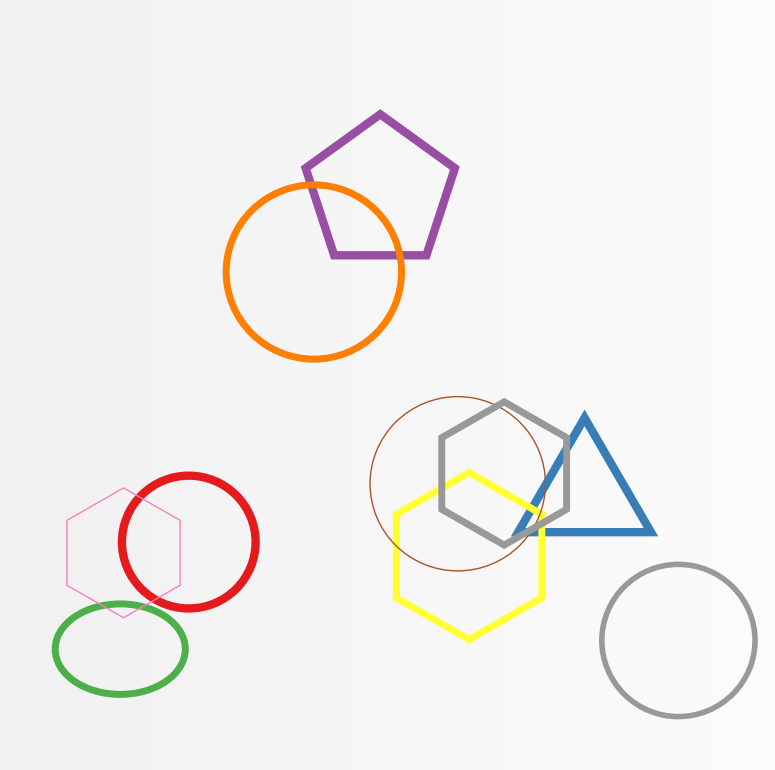[{"shape": "circle", "thickness": 3, "radius": 0.43, "center": [0.244, 0.296]}, {"shape": "triangle", "thickness": 3, "radius": 0.49, "center": [0.754, 0.358]}, {"shape": "oval", "thickness": 2.5, "radius": 0.42, "center": [0.155, 0.157]}, {"shape": "pentagon", "thickness": 3, "radius": 0.51, "center": [0.491, 0.75]}, {"shape": "circle", "thickness": 2.5, "radius": 0.57, "center": [0.405, 0.647]}, {"shape": "hexagon", "thickness": 2.5, "radius": 0.54, "center": [0.605, 0.278]}, {"shape": "circle", "thickness": 0.5, "radius": 0.57, "center": [0.591, 0.372]}, {"shape": "hexagon", "thickness": 0.5, "radius": 0.42, "center": [0.159, 0.282]}, {"shape": "circle", "thickness": 2, "radius": 0.49, "center": [0.875, 0.168]}, {"shape": "hexagon", "thickness": 2.5, "radius": 0.47, "center": [0.651, 0.385]}]